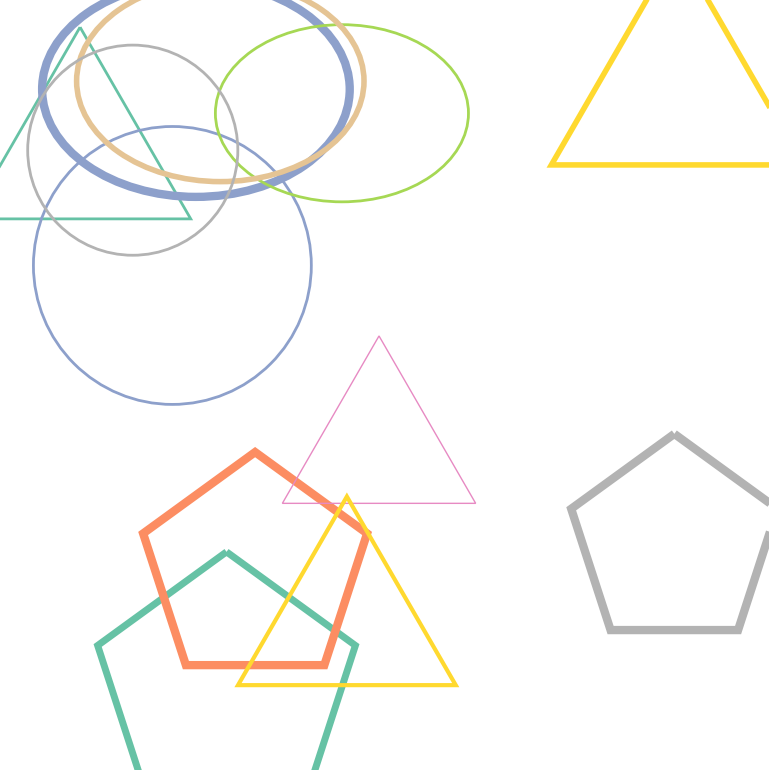[{"shape": "triangle", "thickness": 1, "radius": 0.83, "center": [0.104, 0.799]}, {"shape": "pentagon", "thickness": 2.5, "radius": 0.88, "center": [0.294, 0.107]}, {"shape": "pentagon", "thickness": 3, "radius": 0.76, "center": [0.331, 0.26]}, {"shape": "circle", "thickness": 1, "radius": 0.9, "center": [0.224, 0.655]}, {"shape": "oval", "thickness": 3, "radius": 1.0, "center": [0.254, 0.884]}, {"shape": "triangle", "thickness": 0.5, "radius": 0.72, "center": [0.492, 0.419]}, {"shape": "oval", "thickness": 1, "radius": 0.82, "center": [0.444, 0.853]}, {"shape": "triangle", "thickness": 2, "radius": 0.94, "center": [0.879, 0.88]}, {"shape": "triangle", "thickness": 1.5, "radius": 0.82, "center": [0.45, 0.192]}, {"shape": "oval", "thickness": 2, "radius": 0.93, "center": [0.286, 0.895]}, {"shape": "pentagon", "thickness": 3, "radius": 0.7, "center": [0.876, 0.296]}, {"shape": "circle", "thickness": 1, "radius": 0.68, "center": [0.172, 0.805]}]